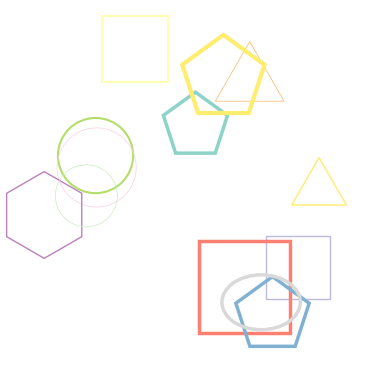[{"shape": "pentagon", "thickness": 2.5, "radius": 0.44, "center": [0.508, 0.673]}, {"shape": "square", "thickness": 1.5, "radius": 0.43, "center": [0.35, 0.872]}, {"shape": "square", "thickness": 1, "radius": 0.41, "center": [0.774, 0.306]}, {"shape": "square", "thickness": 2.5, "radius": 0.59, "center": [0.635, 0.255]}, {"shape": "pentagon", "thickness": 2.5, "radius": 0.5, "center": [0.708, 0.181]}, {"shape": "triangle", "thickness": 0.5, "radius": 0.52, "center": [0.649, 0.789]}, {"shape": "circle", "thickness": 1.5, "radius": 0.49, "center": [0.248, 0.596]}, {"shape": "circle", "thickness": 0.5, "radius": 0.51, "center": [0.251, 0.565]}, {"shape": "oval", "thickness": 2.5, "radius": 0.51, "center": [0.678, 0.215]}, {"shape": "hexagon", "thickness": 1, "radius": 0.56, "center": [0.115, 0.442]}, {"shape": "circle", "thickness": 0.5, "radius": 0.4, "center": [0.224, 0.491]}, {"shape": "triangle", "thickness": 1, "radius": 0.41, "center": [0.829, 0.509]}, {"shape": "pentagon", "thickness": 3, "radius": 0.56, "center": [0.58, 0.797]}]